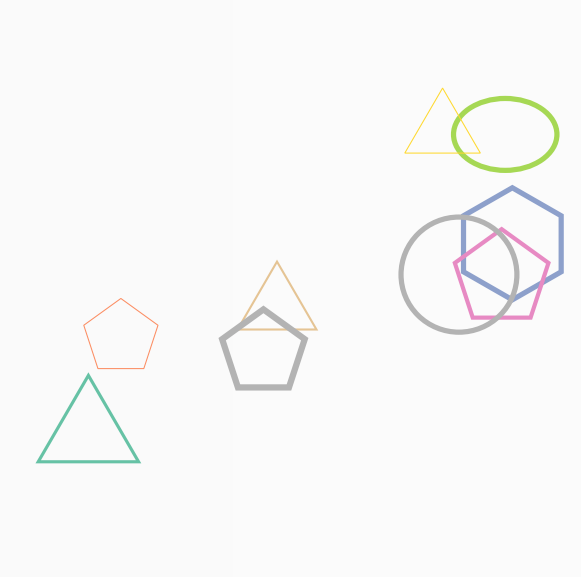[{"shape": "triangle", "thickness": 1.5, "radius": 0.5, "center": [0.152, 0.249]}, {"shape": "pentagon", "thickness": 0.5, "radius": 0.34, "center": [0.208, 0.415]}, {"shape": "hexagon", "thickness": 2.5, "radius": 0.49, "center": [0.881, 0.577]}, {"shape": "pentagon", "thickness": 2, "radius": 0.42, "center": [0.863, 0.518]}, {"shape": "oval", "thickness": 2.5, "radius": 0.44, "center": [0.869, 0.766]}, {"shape": "triangle", "thickness": 0.5, "radius": 0.38, "center": [0.761, 0.772]}, {"shape": "triangle", "thickness": 1, "radius": 0.39, "center": [0.477, 0.468]}, {"shape": "circle", "thickness": 2.5, "radius": 0.5, "center": [0.79, 0.524]}, {"shape": "pentagon", "thickness": 3, "radius": 0.37, "center": [0.453, 0.389]}]